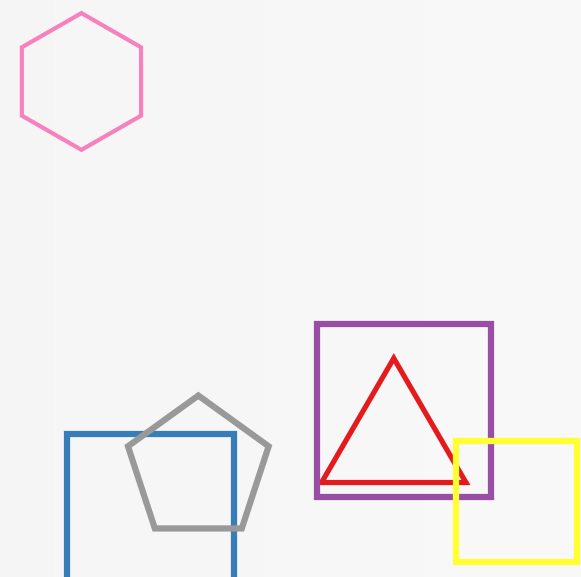[{"shape": "triangle", "thickness": 2.5, "radius": 0.72, "center": [0.677, 0.235]}, {"shape": "square", "thickness": 3, "radius": 0.72, "center": [0.26, 0.104]}, {"shape": "square", "thickness": 3, "radius": 0.75, "center": [0.695, 0.288]}, {"shape": "square", "thickness": 3, "radius": 0.52, "center": [0.889, 0.131]}, {"shape": "hexagon", "thickness": 2, "radius": 0.59, "center": [0.14, 0.858]}, {"shape": "pentagon", "thickness": 3, "radius": 0.64, "center": [0.341, 0.187]}]